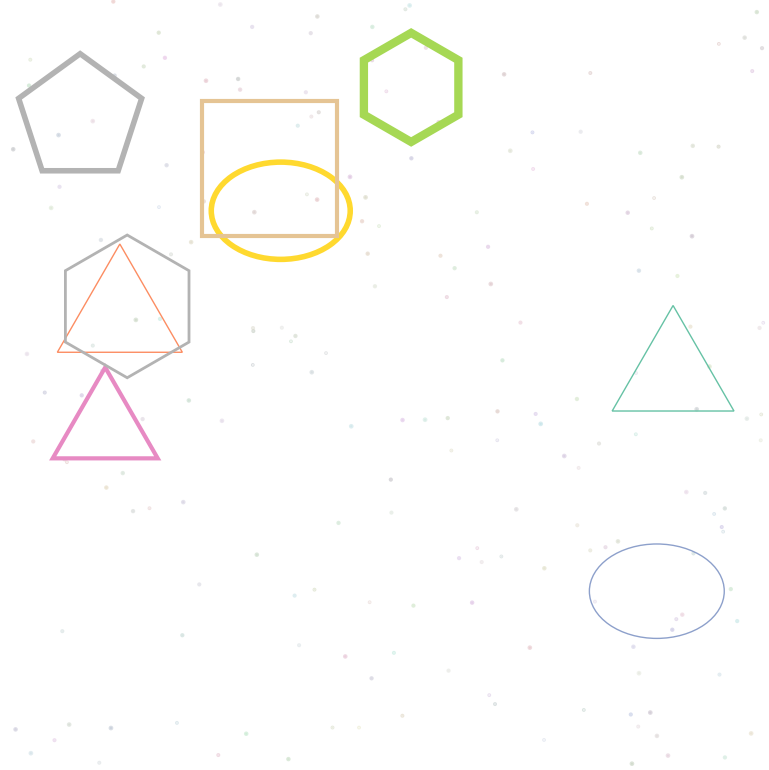[{"shape": "triangle", "thickness": 0.5, "radius": 0.46, "center": [0.874, 0.512]}, {"shape": "triangle", "thickness": 0.5, "radius": 0.47, "center": [0.156, 0.589]}, {"shape": "oval", "thickness": 0.5, "radius": 0.44, "center": [0.853, 0.232]}, {"shape": "triangle", "thickness": 1.5, "radius": 0.39, "center": [0.137, 0.444]}, {"shape": "hexagon", "thickness": 3, "radius": 0.35, "center": [0.534, 0.886]}, {"shape": "oval", "thickness": 2, "radius": 0.45, "center": [0.365, 0.726]}, {"shape": "square", "thickness": 1.5, "radius": 0.44, "center": [0.35, 0.781]}, {"shape": "hexagon", "thickness": 1, "radius": 0.46, "center": [0.165, 0.602]}, {"shape": "pentagon", "thickness": 2, "radius": 0.42, "center": [0.104, 0.846]}]